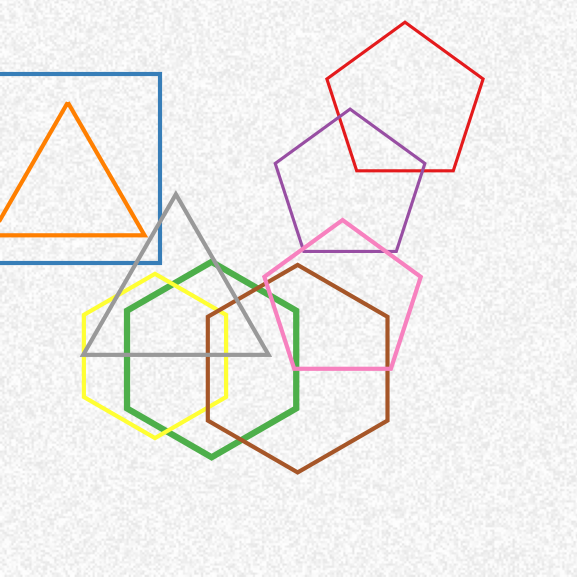[{"shape": "pentagon", "thickness": 1.5, "radius": 0.71, "center": [0.701, 0.818]}, {"shape": "square", "thickness": 2, "radius": 0.82, "center": [0.113, 0.708]}, {"shape": "hexagon", "thickness": 3, "radius": 0.85, "center": [0.366, 0.377]}, {"shape": "pentagon", "thickness": 1.5, "radius": 0.68, "center": [0.606, 0.674]}, {"shape": "triangle", "thickness": 2, "radius": 0.77, "center": [0.117, 0.668]}, {"shape": "hexagon", "thickness": 2, "radius": 0.71, "center": [0.268, 0.383]}, {"shape": "hexagon", "thickness": 2, "radius": 0.9, "center": [0.515, 0.361]}, {"shape": "pentagon", "thickness": 2, "radius": 0.71, "center": [0.593, 0.476]}, {"shape": "triangle", "thickness": 2, "radius": 0.93, "center": [0.305, 0.477]}]